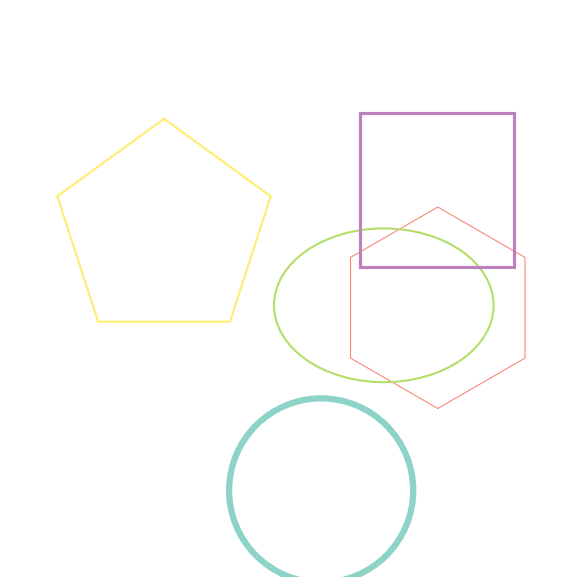[{"shape": "circle", "thickness": 3, "radius": 0.8, "center": [0.556, 0.15]}, {"shape": "hexagon", "thickness": 0.5, "radius": 0.87, "center": [0.758, 0.466]}, {"shape": "oval", "thickness": 1, "radius": 0.95, "center": [0.665, 0.47]}, {"shape": "square", "thickness": 1.5, "radius": 0.67, "center": [0.757, 0.671]}, {"shape": "pentagon", "thickness": 1, "radius": 0.97, "center": [0.284, 0.599]}]